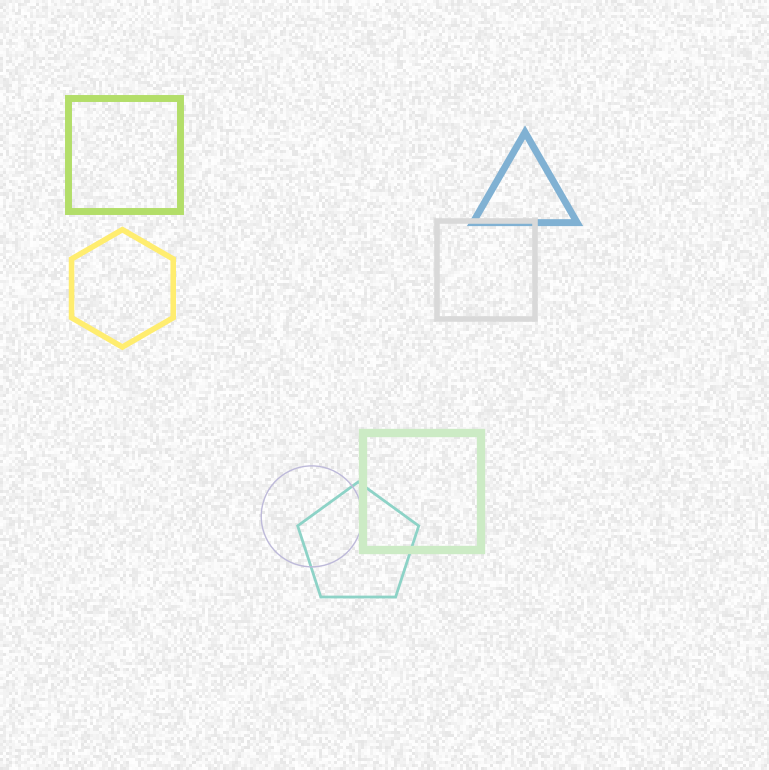[{"shape": "pentagon", "thickness": 1, "radius": 0.41, "center": [0.465, 0.292]}, {"shape": "circle", "thickness": 0.5, "radius": 0.33, "center": [0.405, 0.329]}, {"shape": "triangle", "thickness": 2.5, "radius": 0.39, "center": [0.682, 0.75]}, {"shape": "square", "thickness": 2.5, "radius": 0.37, "center": [0.161, 0.799]}, {"shape": "square", "thickness": 2, "radius": 0.32, "center": [0.632, 0.649]}, {"shape": "square", "thickness": 3, "radius": 0.38, "center": [0.548, 0.362]}, {"shape": "hexagon", "thickness": 2, "radius": 0.38, "center": [0.159, 0.626]}]